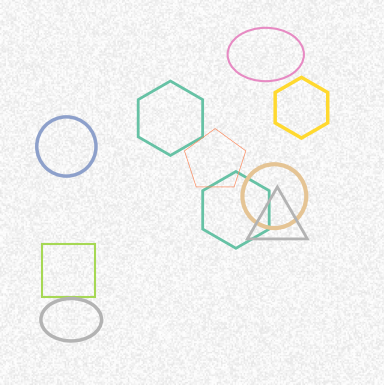[{"shape": "hexagon", "thickness": 2, "radius": 0.48, "center": [0.443, 0.693]}, {"shape": "hexagon", "thickness": 2, "radius": 0.5, "center": [0.613, 0.455]}, {"shape": "pentagon", "thickness": 0.5, "radius": 0.42, "center": [0.559, 0.582]}, {"shape": "circle", "thickness": 2.5, "radius": 0.38, "center": [0.172, 0.62]}, {"shape": "oval", "thickness": 1.5, "radius": 0.5, "center": [0.69, 0.858]}, {"shape": "square", "thickness": 1.5, "radius": 0.34, "center": [0.178, 0.297]}, {"shape": "hexagon", "thickness": 2.5, "radius": 0.39, "center": [0.783, 0.72]}, {"shape": "circle", "thickness": 3, "radius": 0.41, "center": [0.713, 0.49]}, {"shape": "oval", "thickness": 2.5, "radius": 0.39, "center": [0.185, 0.17]}, {"shape": "triangle", "thickness": 2, "radius": 0.45, "center": [0.72, 0.424]}]